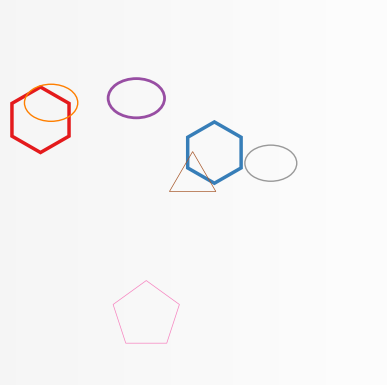[{"shape": "hexagon", "thickness": 2.5, "radius": 0.43, "center": [0.105, 0.689]}, {"shape": "hexagon", "thickness": 2.5, "radius": 0.4, "center": [0.553, 0.604]}, {"shape": "oval", "thickness": 2, "radius": 0.36, "center": [0.352, 0.745]}, {"shape": "oval", "thickness": 1, "radius": 0.34, "center": [0.132, 0.733]}, {"shape": "triangle", "thickness": 0.5, "radius": 0.35, "center": [0.497, 0.537]}, {"shape": "pentagon", "thickness": 0.5, "radius": 0.45, "center": [0.377, 0.181]}, {"shape": "oval", "thickness": 1, "radius": 0.33, "center": [0.699, 0.576]}]